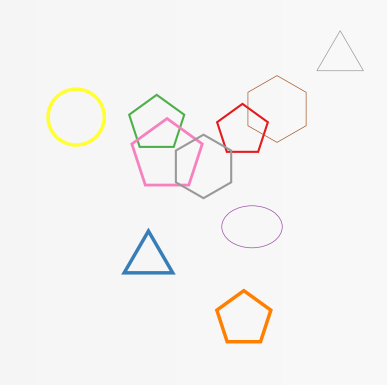[{"shape": "pentagon", "thickness": 1.5, "radius": 0.34, "center": [0.626, 0.661]}, {"shape": "triangle", "thickness": 2.5, "radius": 0.36, "center": [0.383, 0.328]}, {"shape": "pentagon", "thickness": 1.5, "radius": 0.37, "center": [0.404, 0.679]}, {"shape": "oval", "thickness": 0.5, "radius": 0.39, "center": [0.65, 0.411]}, {"shape": "pentagon", "thickness": 2.5, "radius": 0.37, "center": [0.629, 0.172]}, {"shape": "circle", "thickness": 2.5, "radius": 0.36, "center": [0.197, 0.696]}, {"shape": "hexagon", "thickness": 0.5, "radius": 0.43, "center": [0.715, 0.717]}, {"shape": "pentagon", "thickness": 2, "radius": 0.48, "center": [0.431, 0.597]}, {"shape": "triangle", "thickness": 0.5, "radius": 0.35, "center": [0.878, 0.851]}, {"shape": "hexagon", "thickness": 1.5, "radius": 0.41, "center": [0.525, 0.568]}]